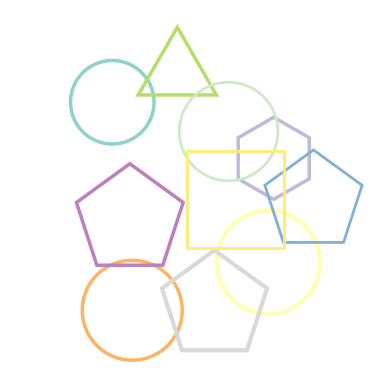[{"shape": "circle", "thickness": 2.5, "radius": 0.54, "center": [0.292, 0.734]}, {"shape": "circle", "thickness": 3, "radius": 0.67, "center": [0.697, 0.319]}, {"shape": "hexagon", "thickness": 2.5, "radius": 0.53, "center": [0.711, 0.589]}, {"shape": "pentagon", "thickness": 2, "radius": 0.66, "center": [0.814, 0.478]}, {"shape": "circle", "thickness": 2.5, "radius": 0.65, "center": [0.344, 0.194]}, {"shape": "triangle", "thickness": 2.5, "radius": 0.59, "center": [0.461, 0.812]}, {"shape": "pentagon", "thickness": 3, "radius": 0.72, "center": [0.557, 0.206]}, {"shape": "pentagon", "thickness": 2.5, "radius": 0.73, "center": [0.337, 0.429]}, {"shape": "circle", "thickness": 2, "radius": 0.64, "center": [0.594, 0.658]}, {"shape": "square", "thickness": 2, "radius": 0.63, "center": [0.612, 0.483]}]